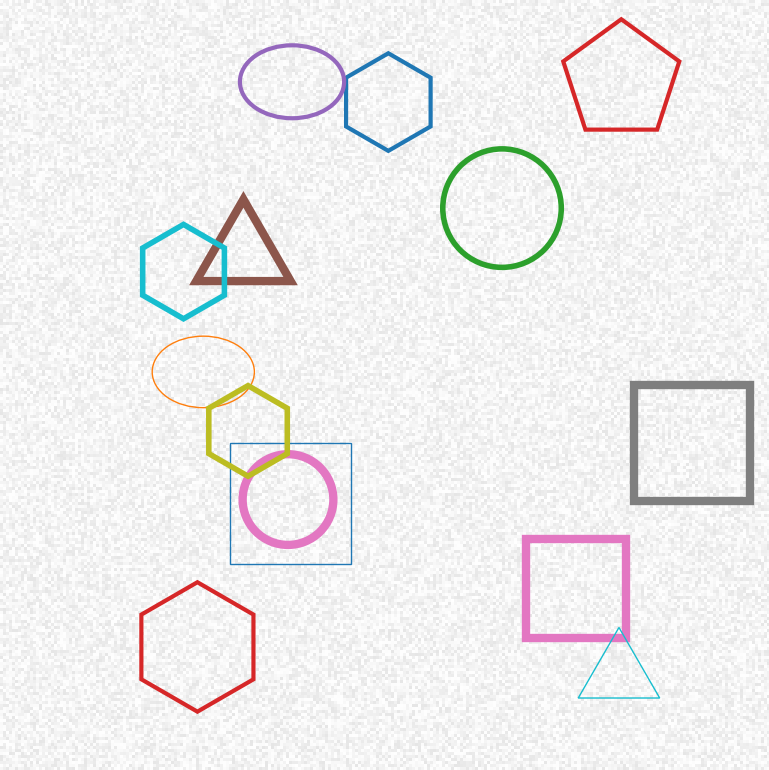[{"shape": "square", "thickness": 0.5, "radius": 0.39, "center": [0.378, 0.347]}, {"shape": "hexagon", "thickness": 1.5, "radius": 0.32, "center": [0.504, 0.867]}, {"shape": "oval", "thickness": 0.5, "radius": 0.33, "center": [0.264, 0.517]}, {"shape": "circle", "thickness": 2, "radius": 0.38, "center": [0.652, 0.73]}, {"shape": "hexagon", "thickness": 1.5, "radius": 0.42, "center": [0.256, 0.16]}, {"shape": "pentagon", "thickness": 1.5, "radius": 0.4, "center": [0.807, 0.896]}, {"shape": "oval", "thickness": 1.5, "radius": 0.34, "center": [0.379, 0.894]}, {"shape": "triangle", "thickness": 3, "radius": 0.35, "center": [0.316, 0.67]}, {"shape": "circle", "thickness": 3, "radius": 0.29, "center": [0.374, 0.351]}, {"shape": "square", "thickness": 3, "radius": 0.32, "center": [0.748, 0.236]}, {"shape": "square", "thickness": 3, "radius": 0.38, "center": [0.899, 0.424]}, {"shape": "hexagon", "thickness": 2, "radius": 0.29, "center": [0.322, 0.44]}, {"shape": "hexagon", "thickness": 2, "radius": 0.31, "center": [0.238, 0.647]}, {"shape": "triangle", "thickness": 0.5, "radius": 0.31, "center": [0.804, 0.124]}]